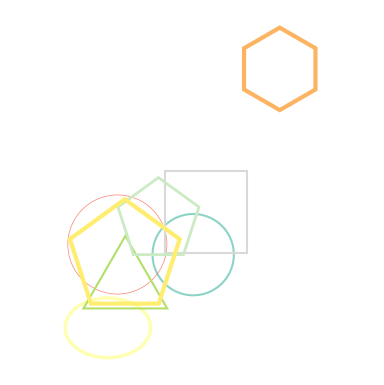[{"shape": "circle", "thickness": 1.5, "radius": 0.53, "center": [0.502, 0.339]}, {"shape": "oval", "thickness": 2.5, "radius": 0.55, "center": [0.28, 0.149]}, {"shape": "circle", "thickness": 0.5, "radius": 0.64, "center": [0.305, 0.365]}, {"shape": "hexagon", "thickness": 3, "radius": 0.54, "center": [0.727, 0.821]}, {"shape": "triangle", "thickness": 1.5, "radius": 0.63, "center": [0.326, 0.262]}, {"shape": "square", "thickness": 1.5, "radius": 0.53, "center": [0.535, 0.449]}, {"shape": "pentagon", "thickness": 2, "radius": 0.55, "center": [0.412, 0.428]}, {"shape": "pentagon", "thickness": 3, "radius": 0.75, "center": [0.324, 0.333]}]